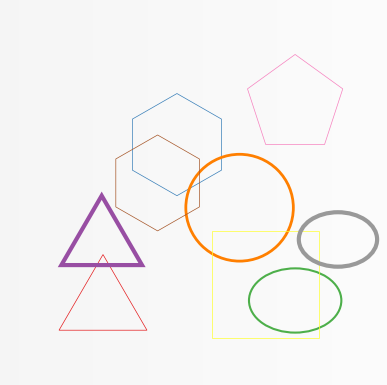[{"shape": "triangle", "thickness": 0.5, "radius": 0.66, "center": [0.266, 0.208]}, {"shape": "hexagon", "thickness": 0.5, "radius": 0.66, "center": [0.457, 0.624]}, {"shape": "oval", "thickness": 1.5, "radius": 0.6, "center": [0.762, 0.22]}, {"shape": "triangle", "thickness": 3, "radius": 0.6, "center": [0.262, 0.372]}, {"shape": "circle", "thickness": 2, "radius": 0.69, "center": [0.618, 0.46]}, {"shape": "square", "thickness": 0.5, "radius": 0.69, "center": [0.686, 0.261]}, {"shape": "hexagon", "thickness": 0.5, "radius": 0.62, "center": [0.407, 0.525]}, {"shape": "pentagon", "thickness": 0.5, "radius": 0.65, "center": [0.762, 0.729]}, {"shape": "oval", "thickness": 3, "radius": 0.51, "center": [0.872, 0.378]}]